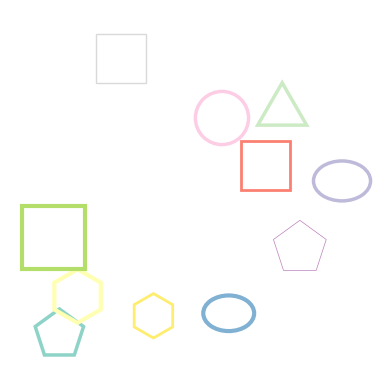[{"shape": "pentagon", "thickness": 2.5, "radius": 0.33, "center": [0.154, 0.131]}, {"shape": "hexagon", "thickness": 3, "radius": 0.35, "center": [0.201, 0.231]}, {"shape": "oval", "thickness": 2.5, "radius": 0.37, "center": [0.888, 0.53]}, {"shape": "square", "thickness": 2, "radius": 0.32, "center": [0.69, 0.571]}, {"shape": "oval", "thickness": 3, "radius": 0.33, "center": [0.594, 0.186]}, {"shape": "square", "thickness": 3, "radius": 0.41, "center": [0.138, 0.384]}, {"shape": "circle", "thickness": 2.5, "radius": 0.35, "center": [0.577, 0.693]}, {"shape": "square", "thickness": 1, "radius": 0.32, "center": [0.314, 0.848]}, {"shape": "pentagon", "thickness": 0.5, "radius": 0.36, "center": [0.779, 0.356]}, {"shape": "triangle", "thickness": 2.5, "radius": 0.37, "center": [0.733, 0.712]}, {"shape": "hexagon", "thickness": 2, "radius": 0.29, "center": [0.399, 0.18]}]